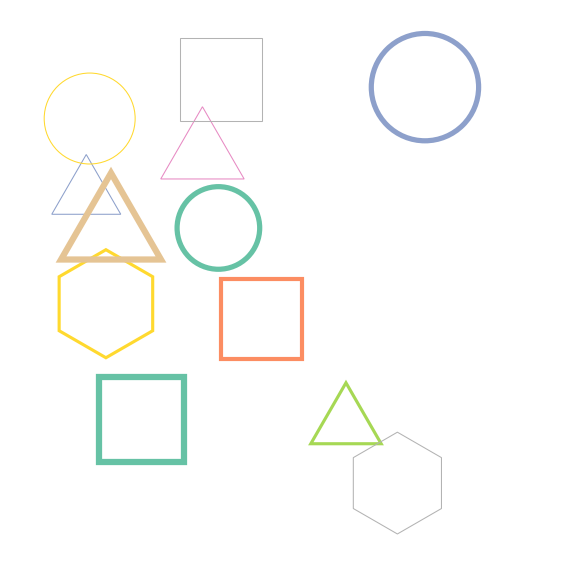[{"shape": "square", "thickness": 3, "radius": 0.37, "center": [0.245, 0.273]}, {"shape": "circle", "thickness": 2.5, "radius": 0.36, "center": [0.378, 0.604]}, {"shape": "square", "thickness": 2, "radius": 0.35, "center": [0.453, 0.447]}, {"shape": "triangle", "thickness": 0.5, "radius": 0.34, "center": [0.149, 0.663]}, {"shape": "circle", "thickness": 2.5, "radius": 0.46, "center": [0.736, 0.848]}, {"shape": "triangle", "thickness": 0.5, "radius": 0.42, "center": [0.351, 0.731]}, {"shape": "triangle", "thickness": 1.5, "radius": 0.35, "center": [0.599, 0.266]}, {"shape": "hexagon", "thickness": 1.5, "radius": 0.47, "center": [0.183, 0.473]}, {"shape": "circle", "thickness": 0.5, "radius": 0.39, "center": [0.155, 0.794]}, {"shape": "triangle", "thickness": 3, "radius": 0.5, "center": [0.192, 0.6]}, {"shape": "square", "thickness": 0.5, "radius": 0.36, "center": [0.382, 0.862]}, {"shape": "hexagon", "thickness": 0.5, "radius": 0.44, "center": [0.688, 0.163]}]